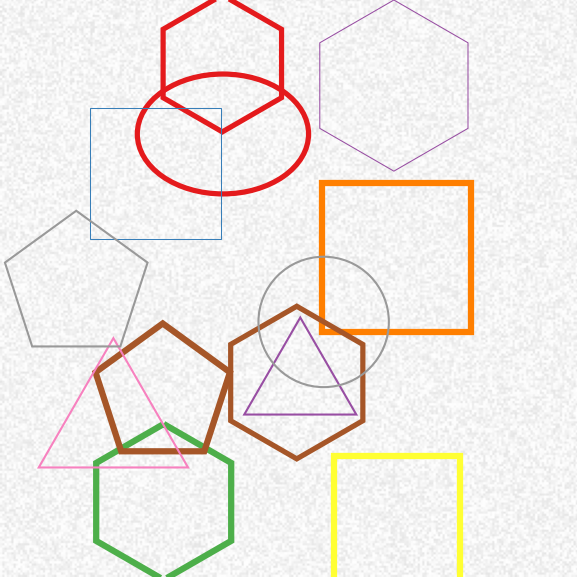[{"shape": "oval", "thickness": 2.5, "radius": 0.74, "center": [0.386, 0.767]}, {"shape": "hexagon", "thickness": 2.5, "radius": 0.59, "center": [0.385, 0.889]}, {"shape": "square", "thickness": 0.5, "radius": 0.57, "center": [0.27, 0.699]}, {"shape": "hexagon", "thickness": 3, "radius": 0.67, "center": [0.283, 0.13]}, {"shape": "hexagon", "thickness": 0.5, "radius": 0.74, "center": [0.682, 0.851]}, {"shape": "triangle", "thickness": 1, "radius": 0.56, "center": [0.52, 0.337]}, {"shape": "square", "thickness": 3, "radius": 0.64, "center": [0.687, 0.553]}, {"shape": "square", "thickness": 3, "radius": 0.54, "center": [0.687, 0.101]}, {"shape": "pentagon", "thickness": 3, "radius": 0.61, "center": [0.282, 0.317]}, {"shape": "hexagon", "thickness": 2.5, "radius": 0.66, "center": [0.514, 0.337]}, {"shape": "triangle", "thickness": 1, "radius": 0.75, "center": [0.196, 0.264]}, {"shape": "pentagon", "thickness": 1, "radius": 0.65, "center": [0.132, 0.504]}, {"shape": "circle", "thickness": 1, "radius": 0.56, "center": [0.56, 0.442]}]